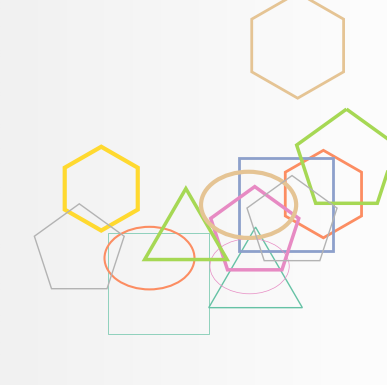[{"shape": "square", "thickness": 0.5, "radius": 0.65, "center": [0.409, 0.264]}, {"shape": "triangle", "thickness": 1, "radius": 0.7, "center": [0.659, 0.271]}, {"shape": "oval", "thickness": 1.5, "radius": 0.58, "center": [0.386, 0.33]}, {"shape": "hexagon", "thickness": 2, "radius": 0.57, "center": [0.835, 0.496]}, {"shape": "square", "thickness": 2, "radius": 0.61, "center": [0.739, 0.469]}, {"shape": "pentagon", "thickness": 2.5, "radius": 0.6, "center": [0.657, 0.396]}, {"shape": "oval", "thickness": 0.5, "radius": 0.51, "center": [0.644, 0.308]}, {"shape": "triangle", "thickness": 2.5, "radius": 0.61, "center": [0.48, 0.387]}, {"shape": "pentagon", "thickness": 2.5, "radius": 0.68, "center": [0.894, 0.581]}, {"shape": "hexagon", "thickness": 3, "radius": 0.54, "center": [0.261, 0.51]}, {"shape": "oval", "thickness": 3, "radius": 0.61, "center": [0.642, 0.468]}, {"shape": "hexagon", "thickness": 2, "radius": 0.68, "center": [0.768, 0.882]}, {"shape": "pentagon", "thickness": 1, "radius": 0.61, "center": [0.754, 0.422]}, {"shape": "pentagon", "thickness": 1, "radius": 0.61, "center": [0.205, 0.349]}]